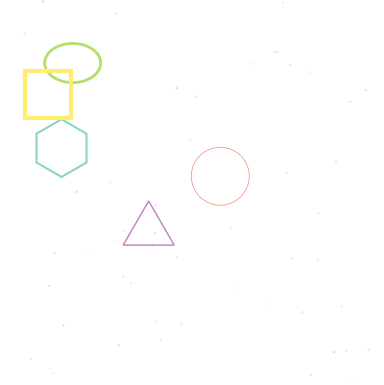[{"shape": "hexagon", "thickness": 1.5, "radius": 0.37, "center": [0.16, 0.615]}, {"shape": "circle", "thickness": 0.5, "radius": 0.38, "center": [0.572, 0.542]}, {"shape": "oval", "thickness": 2, "radius": 0.36, "center": [0.189, 0.836]}, {"shape": "triangle", "thickness": 1, "radius": 0.38, "center": [0.386, 0.402]}, {"shape": "square", "thickness": 3, "radius": 0.3, "center": [0.124, 0.754]}]